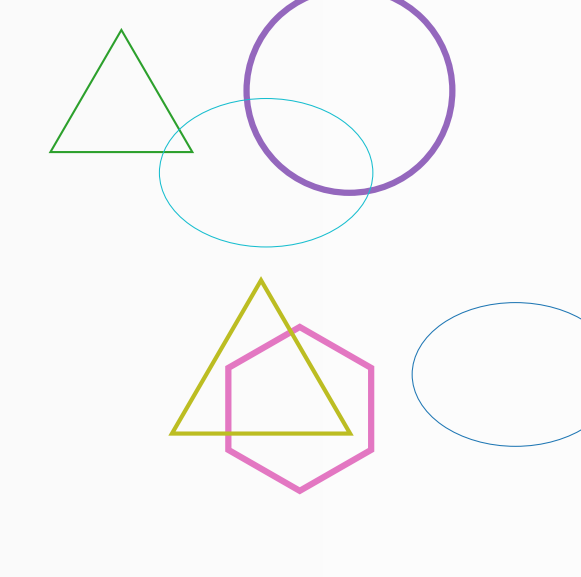[{"shape": "oval", "thickness": 0.5, "radius": 0.89, "center": [0.887, 0.351]}, {"shape": "triangle", "thickness": 1, "radius": 0.7, "center": [0.209, 0.806]}, {"shape": "circle", "thickness": 3, "radius": 0.89, "center": [0.601, 0.842]}, {"shape": "hexagon", "thickness": 3, "radius": 0.71, "center": [0.516, 0.291]}, {"shape": "triangle", "thickness": 2, "radius": 0.88, "center": [0.449, 0.337]}, {"shape": "oval", "thickness": 0.5, "radius": 0.92, "center": [0.458, 0.7]}]